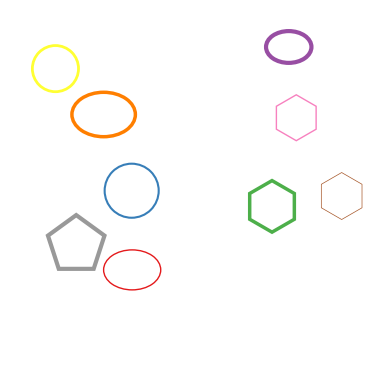[{"shape": "oval", "thickness": 1, "radius": 0.37, "center": [0.343, 0.299]}, {"shape": "circle", "thickness": 1.5, "radius": 0.35, "center": [0.342, 0.505]}, {"shape": "hexagon", "thickness": 2.5, "radius": 0.33, "center": [0.707, 0.464]}, {"shape": "oval", "thickness": 3, "radius": 0.29, "center": [0.75, 0.878]}, {"shape": "oval", "thickness": 2.5, "radius": 0.41, "center": [0.269, 0.703]}, {"shape": "circle", "thickness": 2, "radius": 0.3, "center": [0.144, 0.822]}, {"shape": "hexagon", "thickness": 0.5, "radius": 0.31, "center": [0.887, 0.491]}, {"shape": "hexagon", "thickness": 1, "radius": 0.3, "center": [0.77, 0.694]}, {"shape": "pentagon", "thickness": 3, "radius": 0.39, "center": [0.198, 0.364]}]